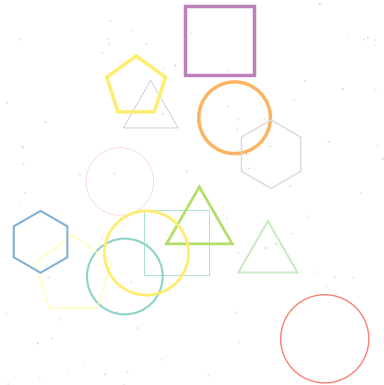[{"shape": "circle", "thickness": 1.5, "radius": 0.49, "center": [0.324, 0.282]}, {"shape": "square", "thickness": 0.5, "radius": 0.43, "center": [0.459, 0.37]}, {"shape": "pentagon", "thickness": 1, "radius": 0.53, "center": [0.19, 0.284]}, {"shape": "triangle", "thickness": 0.5, "radius": 0.41, "center": [0.391, 0.709]}, {"shape": "circle", "thickness": 1, "radius": 0.57, "center": [0.843, 0.12]}, {"shape": "hexagon", "thickness": 1.5, "radius": 0.4, "center": [0.105, 0.372]}, {"shape": "circle", "thickness": 2.5, "radius": 0.47, "center": [0.609, 0.694]}, {"shape": "triangle", "thickness": 2, "radius": 0.49, "center": [0.518, 0.416]}, {"shape": "circle", "thickness": 0.5, "radius": 0.44, "center": [0.311, 0.529]}, {"shape": "hexagon", "thickness": 1, "radius": 0.44, "center": [0.704, 0.6]}, {"shape": "square", "thickness": 2.5, "radius": 0.45, "center": [0.57, 0.895]}, {"shape": "triangle", "thickness": 1.5, "radius": 0.44, "center": [0.696, 0.337]}, {"shape": "pentagon", "thickness": 2.5, "radius": 0.4, "center": [0.354, 0.774]}, {"shape": "circle", "thickness": 2, "radius": 0.55, "center": [0.38, 0.343]}]